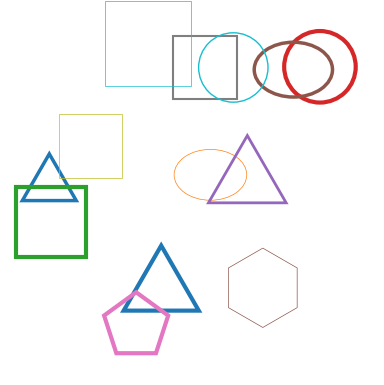[{"shape": "triangle", "thickness": 3, "radius": 0.56, "center": [0.419, 0.249]}, {"shape": "triangle", "thickness": 2.5, "radius": 0.4, "center": [0.128, 0.519]}, {"shape": "oval", "thickness": 0.5, "radius": 0.47, "center": [0.547, 0.546]}, {"shape": "square", "thickness": 3, "radius": 0.45, "center": [0.133, 0.424]}, {"shape": "circle", "thickness": 3, "radius": 0.46, "center": [0.831, 0.826]}, {"shape": "triangle", "thickness": 2, "radius": 0.58, "center": [0.642, 0.531]}, {"shape": "hexagon", "thickness": 0.5, "radius": 0.52, "center": [0.683, 0.252]}, {"shape": "oval", "thickness": 2.5, "radius": 0.51, "center": [0.762, 0.819]}, {"shape": "pentagon", "thickness": 3, "radius": 0.44, "center": [0.354, 0.153]}, {"shape": "square", "thickness": 1.5, "radius": 0.42, "center": [0.533, 0.825]}, {"shape": "square", "thickness": 0.5, "radius": 0.41, "center": [0.235, 0.621]}, {"shape": "square", "thickness": 0.5, "radius": 0.55, "center": [0.384, 0.888]}, {"shape": "circle", "thickness": 1, "radius": 0.45, "center": [0.606, 0.825]}]